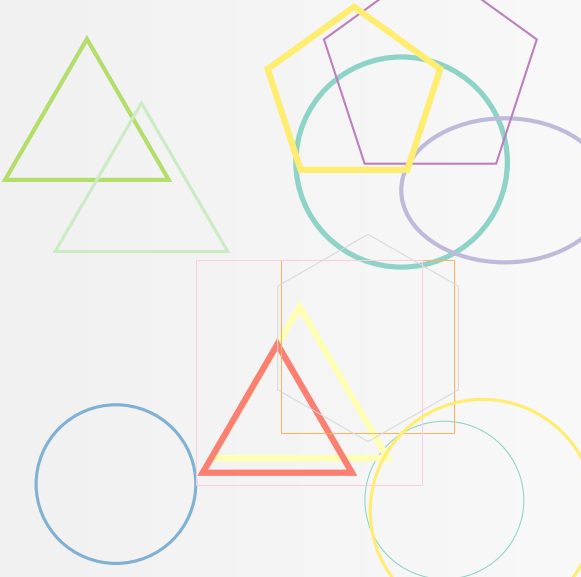[{"shape": "circle", "thickness": 0.5, "radius": 0.68, "center": [0.764, 0.133]}, {"shape": "circle", "thickness": 2.5, "radius": 0.91, "center": [0.691, 0.719]}, {"shape": "triangle", "thickness": 3, "radius": 0.87, "center": [0.515, 0.293]}, {"shape": "oval", "thickness": 2, "radius": 0.89, "center": [0.869, 0.67]}, {"shape": "triangle", "thickness": 3, "radius": 0.74, "center": [0.477, 0.255]}, {"shape": "circle", "thickness": 1.5, "radius": 0.69, "center": [0.199, 0.161]}, {"shape": "square", "thickness": 0.5, "radius": 0.75, "center": [0.632, 0.399]}, {"shape": "triangle", "thickness": 2, "radius": 0.81, "center": [0.149, 0.769]}, {"shape": "square", "thickness": 0.5, "radius": 0.97, "center": [0.531, 0.355]}, {"shape": "hexagon", "thickness": 0.5, "radius": 0.9, "center": [0.633, 0.414]}, {"shape": "pentagon", "thickness": 1, "radius": 0.96, "center": [0.74, 0.871]}, {"shape": "triangle", "thickness": 1.5, "radius": 0.86, "center": [0.243, 0.649]}, {"shape": "circle", "thickness": 1.5, "radius": 0.97, "center": [0.83, 0.114]}, {"shape": "pentagon", "thickness": 3, "radius": 0.78, "center": [0.609, 0.831]}]